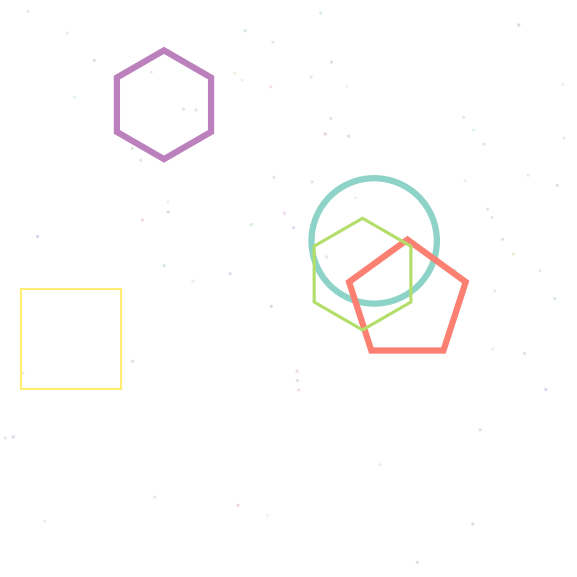[{"shape": "circle", "thickness": 3, "radius": 0.54, "center": [0.648, 0.582]}, {"shape": "pentagon", "thickness": 3, "radius": 0.53, "center": [0.705, 0.478]}, {"shape": "hexagon", "thickness": 1.5, "radius": 0.48, "center": [0.628, 0.524]}, {"shape": "hexagon", "thickness": 3, "radius": 0.47, "center": [0.284, 0.818]}, {"shape": "square", "thickness": 1, "radius": 0.43, "center": [0.123, 0.412]}]